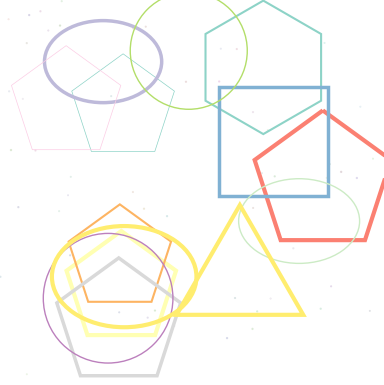[{"shape": "pentagon", "thickness": 0.5, "radius": 0.7, "center": [0.32, 0.72]}, {"shape": "hexagon", "thickness": 1.5, "radius": 0.87, "center": [0.684, 0.825]}, {"shape": "pentagon", "thickness": 3, "radius": 0.75, "center": [0.315, 0.251]}, {"shape": "oval", "thickness": 2.5, "radius": 0.76, "center": [0.268, 0.84]}, {"shape": "pentagon", "thickness": 3, "radius": 0.93, "center": [0.839, 0.527]}, {"shape": "square", "thickness": 2.5, "radius": 0.71, "center": [0.71, 0.633]}, {"shape": "pentagon", "thickness": 1.5, "radius": 0.7, "center": [0.311, 0.329]}, {"shape": "circle", "thickness": 1, "radius": 0.76, "center": [0.49, 0.868]}, {"shape": "pentagon", "thickness": 0.5, "radius": 0.75, "center": [0.172, 0.732]}, {"shape": "pentagon", "thickness": 2.5, "radius": 0.85, "center": [0.308, 0.161]}, {"shape": "circle", "thickness": 1, "radius": 0.84, "center": [0.281, 0.225]}, {"shape": "oval", "thickness": 1, "radius": 0.79, "center": [0.777, 0.426]}, {"shape": "triangle", "thickness": 3, "radius": 0.95, "center": [0.623, 0.277]}, {"shape": "oval", "thickness": 3, "radius": 0.94, "center": [0.323, 0.281]}]